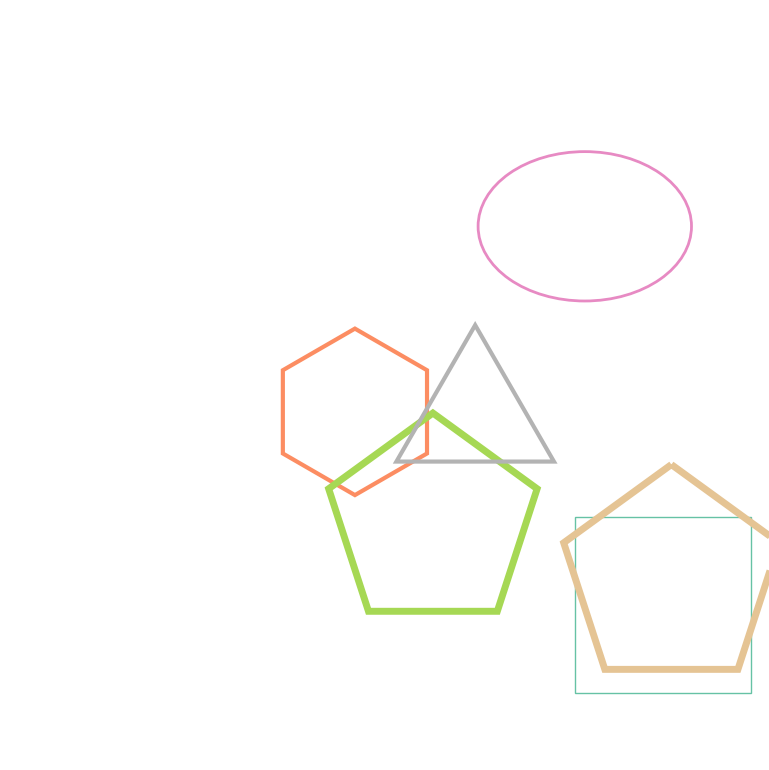[{"shape": "square", "thickness": 0.5, "radius": 0.57, "center": [0.861, 0.214]}, {"shape": "hexagon", "thickness": 1.5, "radius": 0.54, "center": [0.461, 0.465]}, {"shape": "oval", "thickness": 1, "radius": 0.69, "center": [0.759, 0.706]}, {"shape": "pentagon", "thickness": 2.5, "radius": 0.71, "center": [0.562, 0.321]}, {"shape": "pentagon", "thickness": 2.5, "radius": 0.74, "center": [0.872, 0.25]}, {"shape": "triangle", "thickness": 1.5, "radius": 0.59, "center": [0.617, 0.46]}]